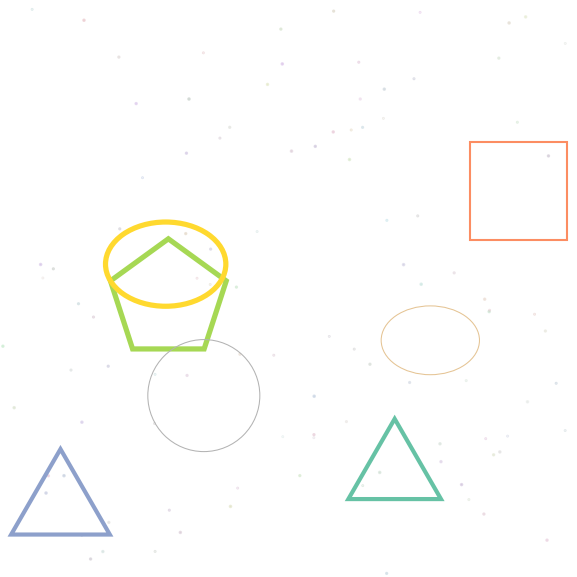[{"shape": "triangle", "thickness": 2, "radius": 0.46, "center": [0.683, 0.181]}, {"shape": "square", "thickness": 1, "radius": 0.42, "center": [0.898, 0.668]}, {"shape": "triangle", "thickness": 2, "radius": 0.49, "center": [0.105, 0.123]}, {"shape": "pentagon", "thickness": 2.5, "radius": 0.53, "center": [0.292, 0.48]}, {"shape": "oval", "thickness": 2.5, "radius": 0.52, "center": [0.287, 0.542]}, {"shape": "oval", "thickness": 0.5, "radius": 0.43, "center": [0.745, 0.41]}, {"shape": "circle", "thickness": 0.5, "radius": 0.48, "center": [0.353, 0.314]}]